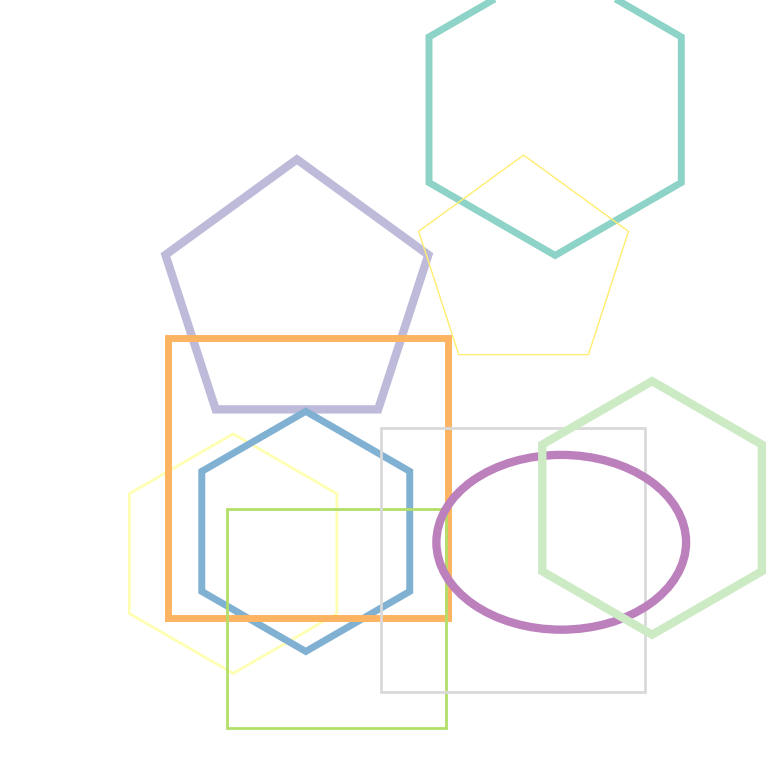[{"shape": "hexagon", "thickness": 2.5, "radius": 0.95, "center": [0.721, 0.857]}, {"shape": "hexagon", "thickness": 1, "radius": 0.78, "center": [0.303, 0.281]}, {"shape": "pentagon", "thickness": 3, "radius": 0.9, "center": [0.386, 0.614]}, {"shape": "hexagon", "thickness": 2.5, "radius": 0.78, "center": [0.397, 0.31]}, {"shape": "square", "thickness": 2.5, "radius": 0.91, "center": [0.4, 0.379]}, {"shape": "square", "thickness": 1, "radius": 0.71, "center": [0.437, 0.197]}, {"shape": "square", "thickness": 1, "radius": 0.86, "center": [0.666, 0.273]}, {"shape": "oval", "thickness": 3, "radius": 0.81, "center": [0.729, 0.296]}, {"shape": "hexagon", "thickness": 3, "radius": 0.82, "center": [0.847, 0.34]}, {"shape": "pentagon", "thickness": 0.5, "radius": 0.72, "center": [0.68, 0.655]}]